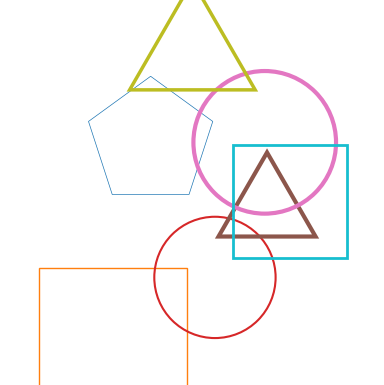[{"shape": "pentagon", "thickness": 0.5, "radius": 0.85, "center": [0.391, 0.632]}, {"shape": "square", "thickness": 1, "radius": 0.96, "center": [0.293, 0.112]}, {"shape": "circle", "thickness": 1.5, "radius": 0.79, "center": [0.558, 0.279]}, {"shape": "triangle", "thickness": 3, "radius": 0.73, "center": [0.694, 0.458]}, {"shape": "circle", "thickness": 3, "radius": 0.93, "center": [0.688, 0.63]}, {"shape": "triangle", "thickness": 2.5, "radius": 0.94, "center": [0.5, 0.861]}, {"shape": "square", "thickness": 2, "radius": 0.74, "center": [0.753, 0.477]}]